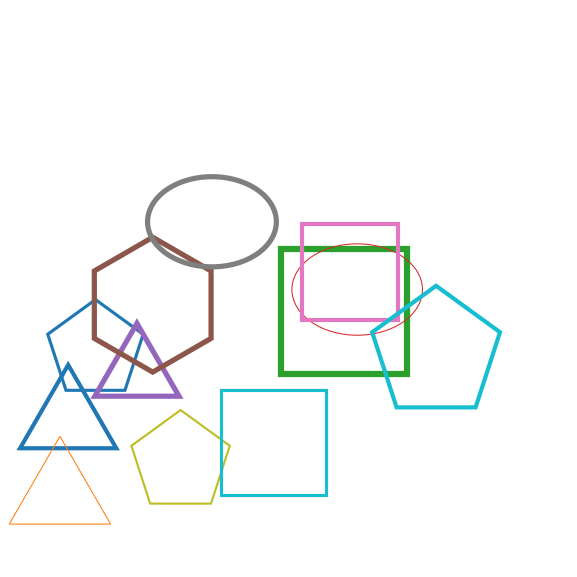[{"shape": "pentagon", "thickness": 1.5, "radius": 0.43, "center": [0.165, 0.394]}, {"shape": "triangle", "thickness": 2, "radius": 0.48, "center": [0.118, 0.271]}, {"shape": "triangle", "thickness": 0.5, "radius": 0.51, "center": [0.104, 0.142]}, {"shape": "square", "thickness": 3, "radius": 0.54, "center": [0.596, 0.46]}, {"shape": "oval", "thickness": 0.5, "radius": 0.57, "center": [0.619, 0.498]}, {"shape": "triangle", "thickness": 2.5, "radius": 0.42, "center": [0.237, 0.355]}, {"shape": "hexagon", "thickness": 2.5, "radius": 0.58, "center": [0.264, 0.472]}, {"shape": "square", "thickness": 2, "radius": 0.42, "center": [0.606, 0.528]}, {"shape": "oval", "thickness": 2.5, "radius": 0.56, "center": [0.367, 0.615]}, {"shape": "pentagon", "thickness": 1, "radius": 0.45, "center": [0.313, 0.2]}, {"shape": "square", "thickness": 1.5, "radius": 0.45, "center": [0.474, 0.233]}, {"shape": "pentagon", "thickness": 2, "radius": 0.58, "center": [0.755, 0.388]}]